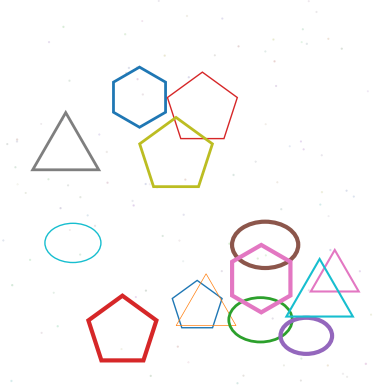[{"shape": "hexagon", "thickness": 2, "radius": 0.39, "center": [0.362, 0.748]}, {"shape": "pentagon", "thickness": 1, "radius": 0.34, "center": [0.512, 0.204]}, {"shape": "triangle", "thickness": 0.5, "radius": 0.45, "center": [0.535, 0.199]}, {"shape": "oval", "thickness": 2, "radius": 0.41, "center": [0.677, 0.169]}, {"shape": "pentagon", "thickness": 1, "radius": 0.48, "center": [0.526, 0.717]}, {"shape": "pentagon", "thickness": 3, "radius": 0.46, "center": [0.318, 0.139]}, {"shape": "oval", "thickness": 3, "radius": 0.33, "center": [0.796, 0.128]}, {"shape": "oval", "thickness": 3, "radius": 0.43, "center": [0.689, 0.364]}, {"shape": "hexagon", "thickness": 3, "radius": 0.44, "center": [0.679, 0.276]}, {"shape": "triangle", "thickness": 1.5, "radius": 0.36, "center": [0.87, 0.279]}, {"shape": "triangle", "thickness": 2, "radius": 0.5, "center": [0.171, 0.608]}, {"shape": "pentagon", "thickness": 2, "radius": 0.5, "center": [0.457, 0.596]}, {"shape": "triangle", "thickness": 1.5, "radius": 0.5, "center": [0.83, 0.228]}, {"shape": "oval", "thickness": 1, "radius": 0.36, "center": [0.189, 0.369]}]